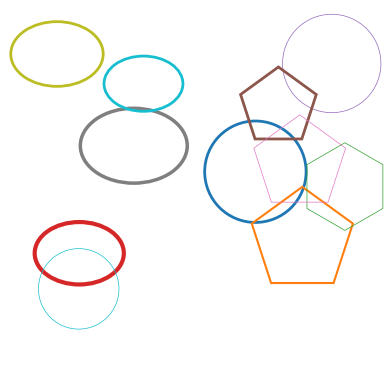[{"shape": "circle", "thickness": 2, "radius": 0.66, "center": [0.663, 0.554]}, {"shape": "pentagon", "thickness": 1.5, "radius": 0.69, "center": [0.785, 0.377]}, {"shape": "hexagon", "thickness": 0.5, "radius": 0.57, "center": [0.896, 0.515]}, {"shape": "oval", "thickness": 3, "radius": 0.58, "center": [0.206, 0.342]}, {"shape": "circle", "thickness": 0.5, "radius": 0.64, "center": [0.862, 0.835]}, {"shape": "pentagon", "thickness": 2, "radius": 0.52, "center": [0.723, 0.723]}, {"shape": "pentagon", "thickness": 0.5, "radius": 0.63, "center": [0.778, 0.576]}, {"shape": "oval", "thickness": 2.5, "radius": 0.69, "center": [0.348, 0.622]}, {"shape": "oval", "thickness": 2, "radius": 0.6, "center": [0.148, 0.86]}, {"shape": "oval", "thickness": 2, "radius": 0.51, "center": [0.373, 0.783]}, {"shape": "circle", "thickness": 0.5, "radius": 0.52, "center": [0.204, 0.25]}]